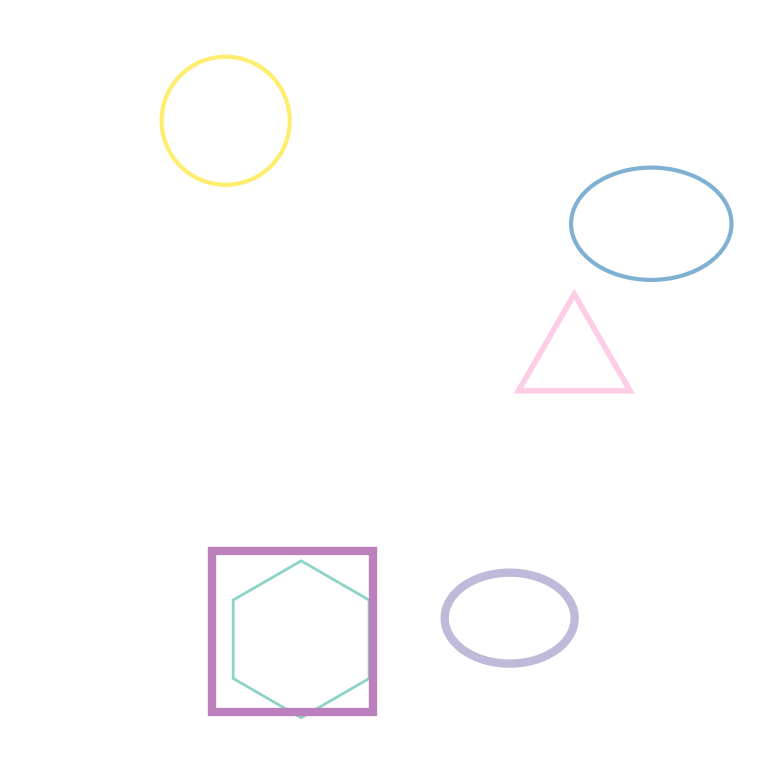[{"shape": "hexagon", "thickness": 1, "radius": 0.51, "center": [0.391, 0.17]}, {"shape": "oval", "thickness": 3, "radius": 0.42, "center": [0.662, 0.197]}, {"shape": "oval", "thickness": 1.5, "radius": 0.52, "center": [0.846, 0.709]}, {"shape": "triangle", "thickness": 2, "radius": 0.42, "center": [0.746, 0.534]}, {"shape": "square", "thickness": 3, "radius": 0.52, "center": [0.38, 0.18]}, {"shape": "circle", "thickness": 1.5, "radius": 0.42, "center": [0.293, 0.843]}]